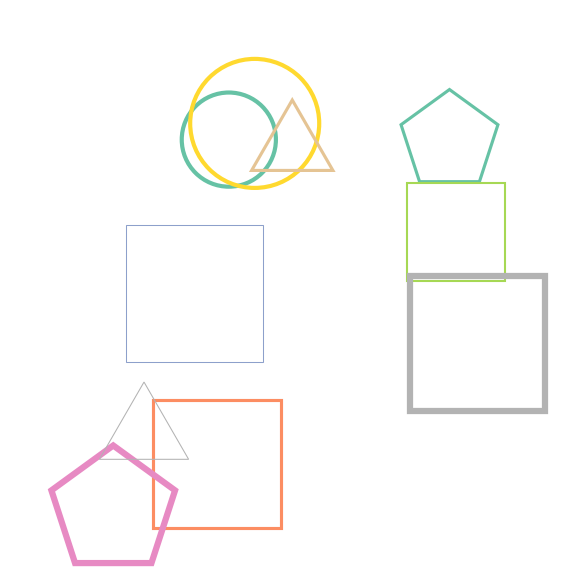[{"shape": "circle", "thickness": 2, "radius": 0.41, "center": [0.396, 0.757]}, {"shape": "pentagon", "thickness": 1.5, "radius": 0.44, "center": [0.778, 0.756]}, {"shape": "square", "thickness": 1.5, "radius": 0.55, "center": [0.376, 0.196]}, {"shape": "square", "thickness": 0.5, "radius": 0.59, "center": [0.337, 0.491]}, {"shape": "pentagon", "thickness": 3, "radius": 0.56, "center": [0.196, 0.115]}, {"shape": "square", "thickness": 1, "radius": 0.43, "center": [0.79, 0.598]}, {"shape": "circle", "thickness": 2, "radius": 0.56, "center": [0.441, 0.785]}, {"shape": "triangle", "thickness": 1.5, "radius": 0.41, "center": [0.506, 0.745]}, {"shape": "triangle", "thickness": 0.5, "radius": 0.45, "center": [0.249, 0.248]}, {"shape": "square", "thickness": 3, "radius": 0.58, "center": [0.826, 0.404]}]